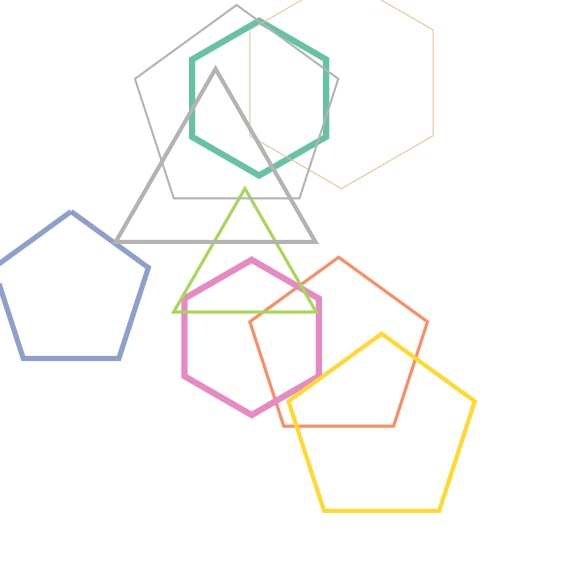[{"shape": "hexagon", "thickness": 3, "radius": 0.67, "center": [0.449, 0.829]}, {"shape": "pentagon", "thickness": 1.5, "radius": 0.81, "center": [0.586, 0.392]}, {"shape": "pentagon", "thickness": 2.5, "radius": 0.7, "center": [0.123, 0.492]}, {"shape": "hexagon", "thickness": 3, "radius": 0.67, "center": [0.436, 0.415]}, {"shape": "triangle", "thickness": 1.5, "radius": 0.71, "center": [0.424, 0.53]}, {"shape": "pentagon", "thickness": 2, "radius": 0.85, "center": [0.661, 0.252]}, {"shape": "hexagon", "thickness": 0.5, "radius": 0.92, "center": [0.591, 0.856]}, {"shape": "pentagon", "thickness": 1, "radius": 0.93, "center": [0.41, 0.805]}, {"shape": "triangle", "thickness": 2, "radius": 1.0, "center": [0.373, 0.68]}]